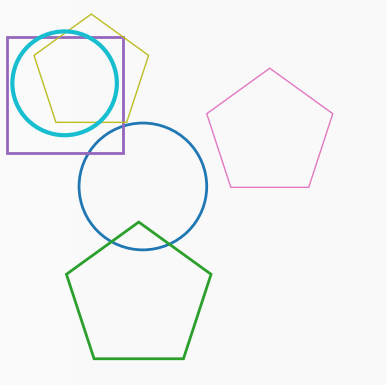[{"shape": "circle", "thickness": 2, "radius": 0.82, "center": [0.369, 0.516]}, {"shape": "pentagon", "thickness": 2, "radius": 0.98, "center": [0.358, 0.227]}, {"shape": "square", "thickness": 2, "radius": 0.75, "center": [0.168, 0.754]}, {"shape": "pentagon", "thickness": 1, "radius": 0.86, "center": [0.696, 0.652]}, {"shape": "pentagon", "thickness": 1, "radius": 0.78, "center": [0.236, 0.808]}, {"shape": "circle", "thickness": 3, "radius": 0.67, "center": [0.167, 0.784]}]